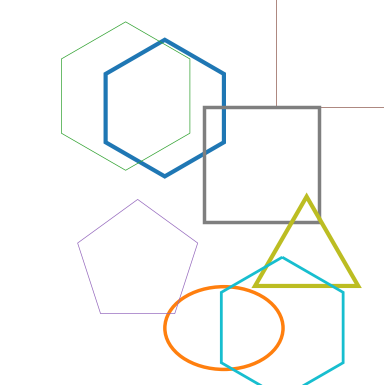[{"shape": "hexagon", "thickness": 3, "radius": 0.89, "center": [0.428, 0.719]}, {"shape": "oval", "thickness": 2.5, "radius": 0.77, "center": [0.582, 0.148]}, {"shape": "hexagon", "thickness": 0.5, "radius": 0.96, "center": [0.326, 0.75]}, {"shape": "pentagon", "thickness": 0.5, "radius": 0.82, "center": [0.358, 0.318]}, {"shape": "square", "thickness": 0.5, "radius": 0.82, "center": [0.88, 0.886]}, {"shape": "square", "thickness": 2.5, "radius": 0.75, "center": [0.679, 0.573]}, {"shape": "triangle", "thickness": 3, "radius": 0.77, "center": [0.796, 0.335]}, {"shape": "hexagon", "thickness": 2, "radius": 0.91, "center": [0.733, 0.149]}]